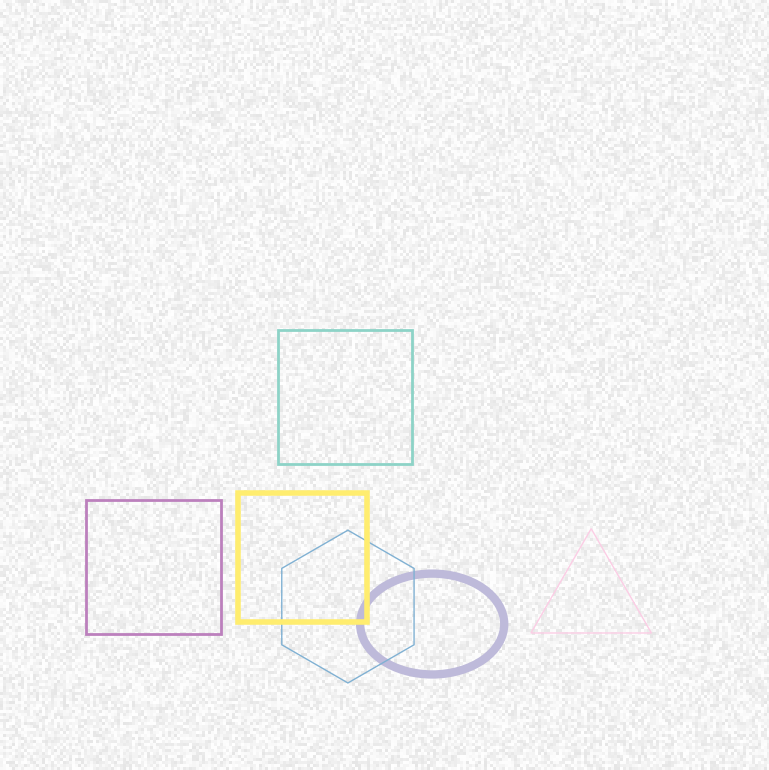[{"shape": "square", "thickness": 1, "radius": 0.44, "center": [0.448, 0.485]}, {"shape": "oval", "thickness": 3, "radius": 0.47, "center": [0.561, 0.19]}, {"shape": "hexagon", "thickness": 0.5, "radius": 0.5, "center": [0.452, 0.212]}, {"shape": "triangle", "thickness": 0.5, "radius": 0.45, "center": [0.768, 0.223]}, {"shape": "square", "thickness": 1, "radius": 0.44, "center": [0.199, 0.264]}, {"shape": "square", "thickness": 2, "radius": 0.42, "center": [0.393, 0.276]}]